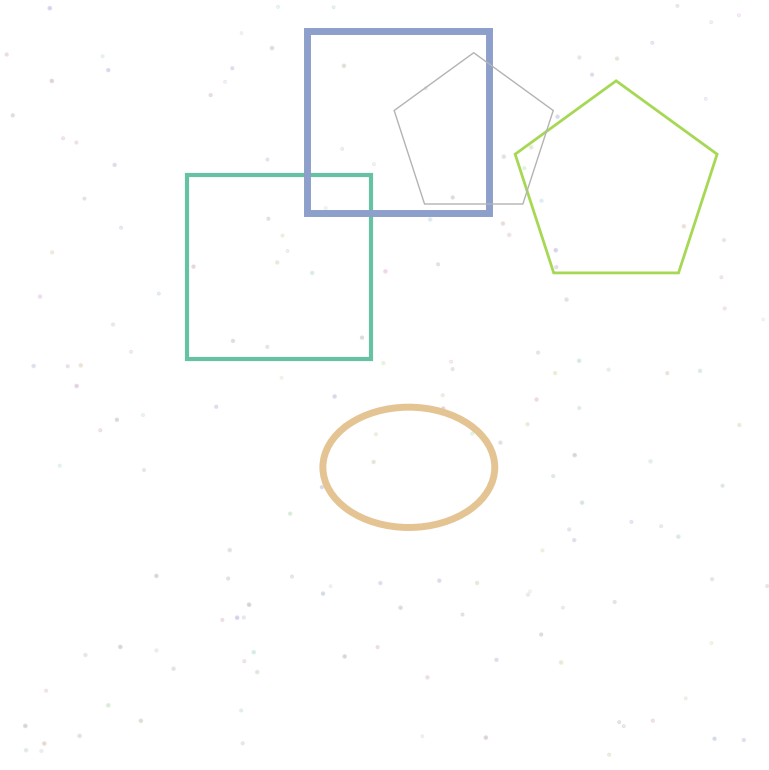[{"shape": "square", "thickness": 1.5, "radius": 0.6, "center": [0.362, 0.654]}, {"shape": "square", "thickness": 2.5, "radius": 0.59, "center": [0.516, 0.842]}, {"shape": "pentagon", "thickness": 1, "radius": 0.69, "center": [0.8, 0.757]}, {"shape": "oval", "thickness": 2.5, "radius": 0.56, "center": [0.531, 0.393]}, {"shape": "pentagon", "thickness": 0.5, "radius": 0.54, "center": [0.615, 0.823]}]